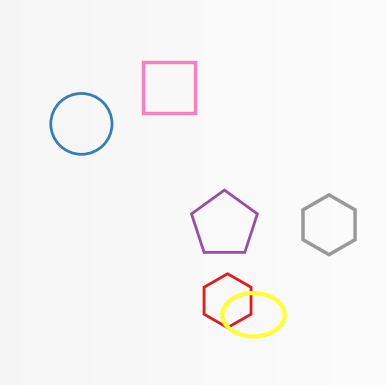[{"shape": "hexagon", "thickness": 2, "radius": 0.35, "center": [0.587, 0.219]}, {"shape": "circle", "thickness": 2, "radius": 0.4, "center": [0.21, 0.678]}, {"shape": "pentagon", "thickness": 2, "radius": 0.45, "center": [0.579, 0.417]}, {"shape": "oval", "thickness": 3, "radius": 0.4, "center": [0.654, 0.182]}, {"shape": "square", "thickness": 2.5, "radius": 0.34, "center": [0.435, 0.772]}, {"shape": "hexagon", "thickness": 2.5, "radius": 0.39, "center": [0.849, 0.416]}]